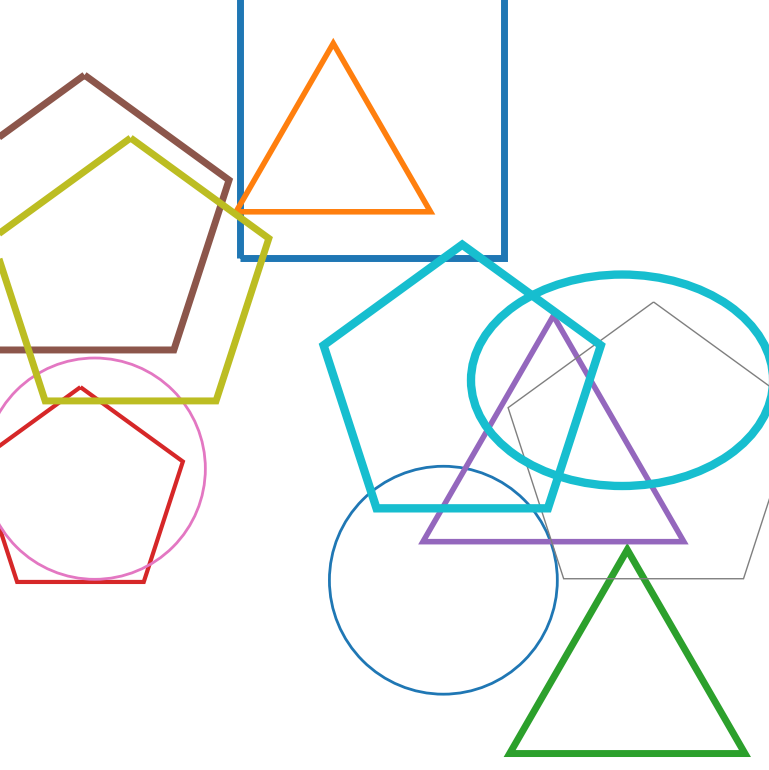[{"shape": "square", "thickness": 2.5, "radius": 0.86, "center": [0.483, 0.837]}, {"shape": "circle", "thickness": 1, "radius": 0.74, "center": [0.576, 0.246]}, {"shape": "triangle", "thickness": 2, "radius": 0.73, "center": [0.433, 0.798]}, {"shape": "triangle", "thickness": 2.5, "radius": 0.88, "center": [0.815, 0.11]}, {"shape": "pentagon", "thickness": 1.5, "radius": 0.7, "center": [0.104, 0.357]}, {"shape": "triangle", "thickness": 2, "radius": 0.98, "center": [0.719, 0.394]}, {"shape": "pentagon", "thickness": 2.5, "radius": 0.99, "center": [0.11, 0.705]}, {"shape": "circle", "thickness": 1, "radius": 0.72, "center": [0.123, 0.391]}, {"shape": "pentagon", "thickness": 0.5, "radius": 0.99, "center": [0.849, 0.409]}, {"shape": "pentagon", "thickness": 2.5, "radius": 0.94, "center": [0.17, 0.632]}, {"shape": "pentagon", "thickness": 3, "radius": 0.95, "center": [0.6, 0.493]}, {"shape": "oval", "thickness": 3, "radius": 0.98, "center": [0.808, 0.506]}]